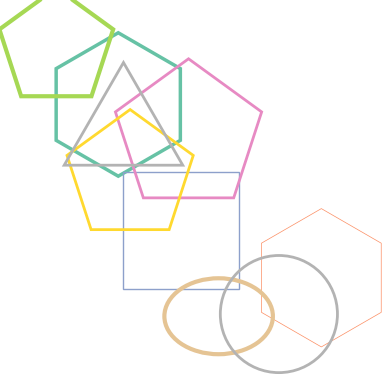[{"shape": "hexagon", "thickness": 2.5, "radius": 0.93, "center": [0.307, 0.729]}, {"shape": "hexagon", "thickness": 0.5, "radius": 0.9, "center": [0.835, 0.279]}, {"shape": "square", "thickness": 1, "radius": 0.76, "center": [0.47, 0.401]}, {"shape": "pentagon", "thickness": 2, "radius": 1.0, "center": [0.49, 0.648]}, {"shape": "pentagon", "thickness": 3, "radius": 0.78, "center": [0.146, 0.876]}, {"shape": "pentagon", "thickness": 2, "radius": 0.86, "center": [0.338, 0.543]}, {"shape": "oval", "thickness": 3, "radius": 0.7, "center": [0.568, 0.179]}, {"shape": "circle", "thickness": 2, "radius": 0.76, "center": [0.724, 0.184]}, {"shape": "triangle", "thickness": 2, "radius": 0.89, "center": [0.321, 0.66]}]